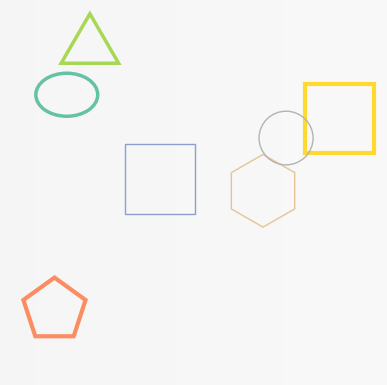[{"shape": "oval", "thickness": 2.5, "radius": 0.4, "center": [0.172, 0.754]}, {"shape": "pentagon", "thickness": 3, "radius": 0.42, "center": [0.141, 0.195]}, {"shape": "square", "thickness": 1, "radius": 0.45, "center": [0.413, 0.535]}, {"shape": "triangle", "thickness": 2.5, "radius": 0.43, "center": [0.232, 0.879]}, {"shape": "square", "thickness": 3, "radius": 0.45, "center": [0.876, 0.693]}, {"shape": "hexagon", "thickness": 1, "radius": 0.47, "center": [0.679, 0.504]}, {"shape": "circle", "thickness": 1, "radius": 0.35, "center": [0.738, 0.641]}]